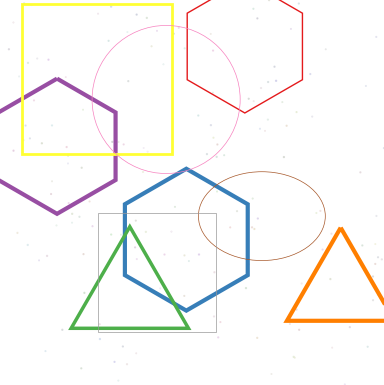[{"shape": "hexagon", "thickness": 1, "radius": 0.86, "center": [0.636, 0.879]}, {"shape": "hexagon", "thickness": 3, "radius": 0.92, "center": [0.484, 0.377]}, {"shape": "triangle", "thickness": 2.5, "radius": 0.88, "center": [0.337, 0.235]}, {"shape": "hexagon", "thickness": 3, "radius": 0.88, "center": [0.148, 0.62]}, {"shape": "triangle", "thickness": 3, "radius": 0.81, "center": [0.885, 0.247]}, {"shape": "square", "thickness": 2, "radius": 0.97, "center": [0.253, 0.794]}, {"shape": "oval", "thickness": 0.5, "radius": 0.82, "center": [0.68, 0.439]}, {"shape": "circle", "thickness": 0.5, "radius": 0.96, "center": [0.432, 0.742]}, {"shape": "square", "thickness": 0.5, "radius": 0.77, "center": [0.408, 0.292]}]